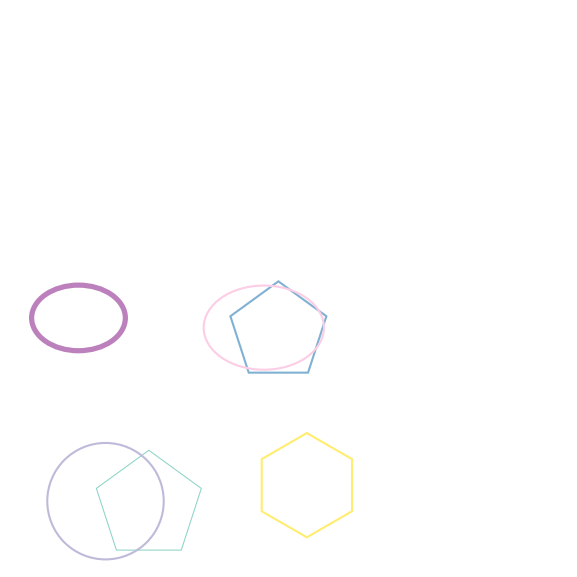[{"shape": "pentagon", "thickness": 0.5, "radius": 0.48, "center": [0.258, 0.124]}, {"shape": "circle", "thickness": 1, "radius": 0.5, "center": [0.183, 0.131]}, {"shape": "pentagon", "thickness": 1, "radius": 0.44, "center": [0.482, 0.425]}, {"shape": "oval", "thickness": 1, "radius": 0.52, "center": [0.457, 0.432]}, {"shape": "oval", "thickness": 2.5, "radius": 0.41, "center": [0.136, 0.449]}, {"shape": "hexagon", "thickness": 1, "radius": 0.45, "center": [0.531, 0.159]}]